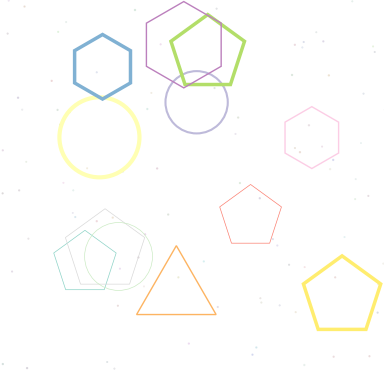[{"shape": "pentagon", "thickness": 0.5, "radius": 0.43, "center": [0.221, 0.317]}, {"shape": "circle", "thickness": 3, "radius": 0.52, "center": [0.258, 0.643]}, {"shape": "circle", "thickness": 1.5, "radius": 0.4, "center": [0.511, 0.734]}, {"shape": "pentagon", "thickness": 0.5, "radius": 0.42, "center": [0.651, 0.437]}, {"shape": "hexagon", "thickness": 2.5, "radius": 0.42, "center": [0.266, 0.827]}, {"shape": "triangle", "thickness": 1, "radius": 0.6, "center": [0.458, 0.243]}, {"shape": "pentagon", "thickness": 2.5, "radius": 0.5, "center": [0.54, 0.862]}, {"shape": "hexagon", "thickness": 1, "radius": 0.4, "center": [0.81, 0.643]}, {"shape": "pentagon", "thickness": 0.5, "radius": 0.54, "center": [0.273, 0.35]}, {"shape": "hexagon", "thickness": 1, "radius": 0.56, "center": [0.477, 0.884]}, {"shape": "circle", "thickness": 0.5, "radius": 0.44, "center": [0.308, 0.334]}, {"shape": "pentagon", "thickness": 2.5, "radius": 0.53, "center": [0.889, 0.23]}]